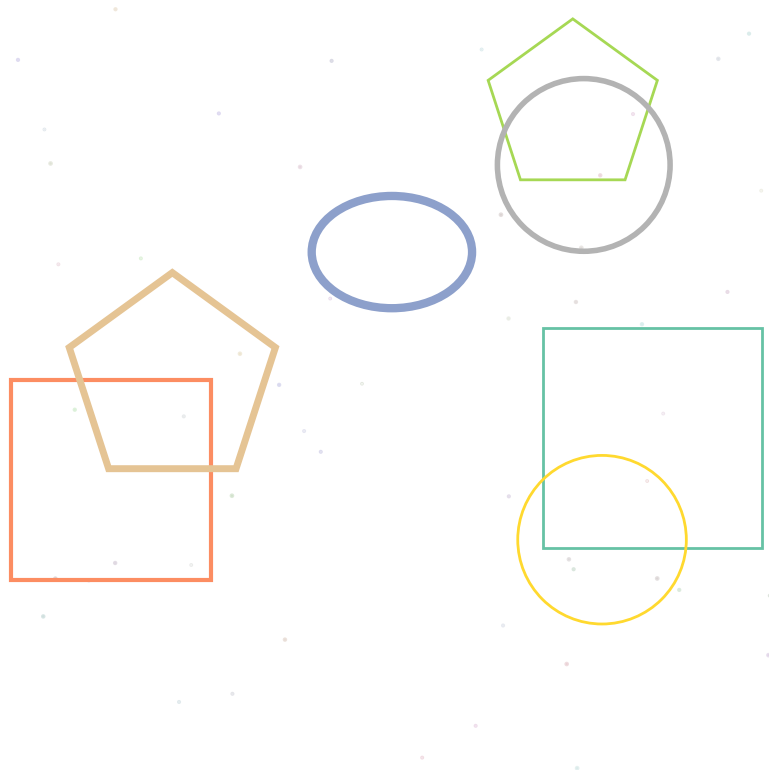[{"shape": "square", "thickness": 1, "radius": 0.71, "center": [0.847, 0.431]}, {"shape": "square", "thickness": 1.5, "radius": 0.65, "center": [0.144, 0.377]}, {"shape": "oval", "thickness": 3, "radius": 0.52, "center": [0.509, 0.673]}, {"shape": "pentagon", "thickness": 1, "radius": 0.58, "center": [0.744, 0.86]}, {"shape": "circle", "thickness": 1, "radius": 0.55, "center": [0.782, 0.299]}, {"shape": "pentagon", "thickness": 2.5, "radius": 0.7, "center": [0.224, 0.505]}, {"shape": "circle", "thickness": 2, "radius": 0.56, "center": [0.758, 0.786]}]